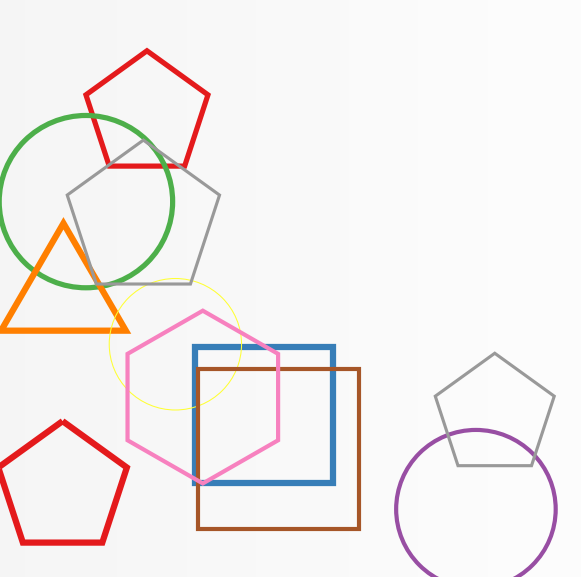[{"shape": "pentagon", "thickness": 3, "radius": 0.58, "center": [0.108, 0.154]}, {"shape": "pentagon", "thickness": 2.5, "radius": 0.55, "center": [0.253, 0.801]}, {"shape": "square", "thickness": 3, "radius": 0.59, "center": [0.454, 0.28]}, {"shape": "circle", "thickness": 2.5, "radius": 0.75, "center": [0.148, 0.65]}, {"shape": "circle", "thickness": 2, "radius": 0.69, "center": [0.819, 0.117]}, {"shape": "triangle", "thickness": 3, "radius": 0.62, "center": [0.109, 0.489]}, {"shape": "circle", "thickness": 0.5, "radius": 0.57, "center": [0.302, 0.403]}, {"shape": "square", "thickness": 2, "radius": 0.69, "center": [0.479, 0.222]}, {"shape": "hexagon", "thickness": 2, "radius": 0.75, "center": [0.349, 0.312]}, {"shape": "pentagon", "thickness": 1.5, "radius": 0.69, "center": [0.247, 0.619]}, {"shape": "pentagon", "thickness": 1.5, "radius": 0.54, "center": [0.851, 0.28]}]